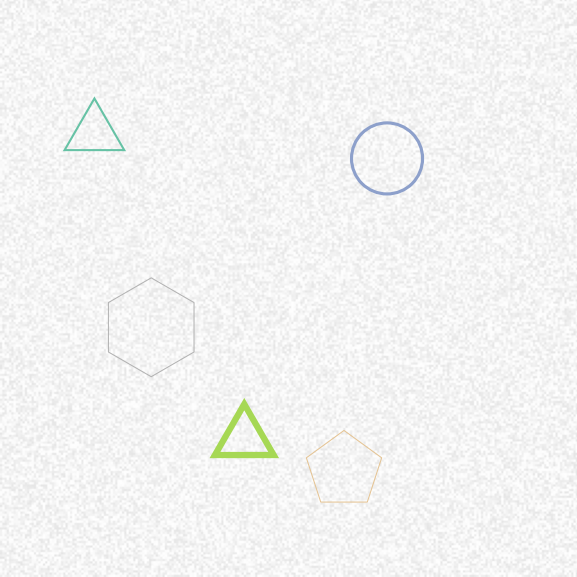[{"shape": "triangle", "thickness": 1, "radius": 0.3, "center": [0.164, 0.769]}, {"shape": "circle", "thickness": 1.5, "radius": 0.31, "center": [0.67, 0.725]}, {"shape": "triangle", "thickness": 3, "radius": 0.29, "center": [0.423, 0.241]}, {"shape": "pentagon", "thickness": 0.5, "radius": 0.34, "center": [0.596, 0.185]}, {"shape": "hexagon", "thickness": 0.5, "radius": 0.43, "center": [0.262, 0.432]}]